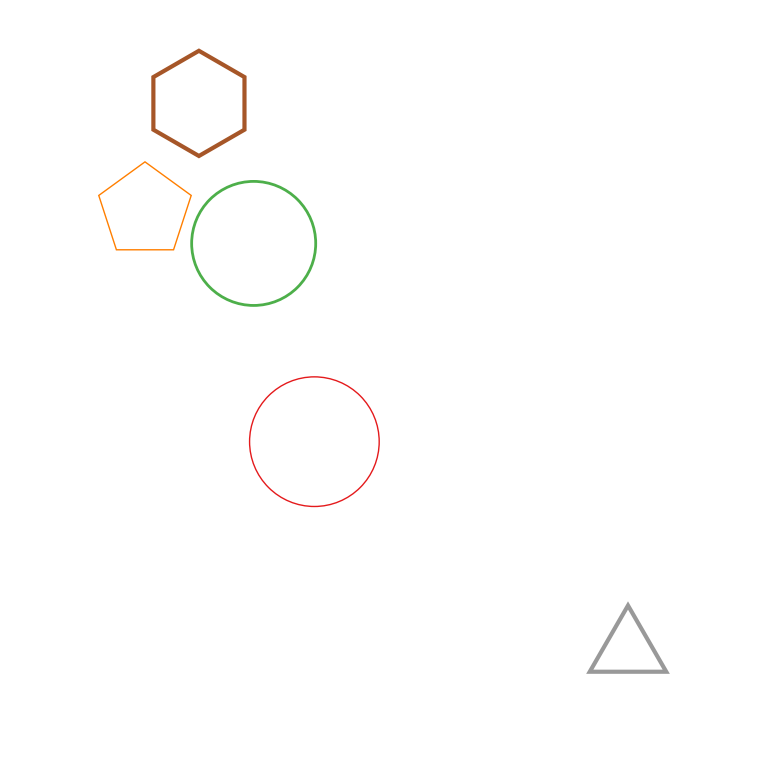[{"shape": "circle", "thickness": 0.5, "radius": 0.42, "center": [0.408, 0.426]}, {"shape": "circle", "thickness": 1, "radius": 0.4, "center": [0.329, 0.684]}, {"shape": "pentagon", "thickness": 0.5, "radius": 0.32, "center": [0.188, 0.727]}, {"shape": "hexagon", "thickness": 1.5, "radius": 0.34, "center": [0.258, 0.866]}, {"shape": "triangle", "thickness": 1.5, "radius": 0.29, "center": [0.816, 0.156]}]